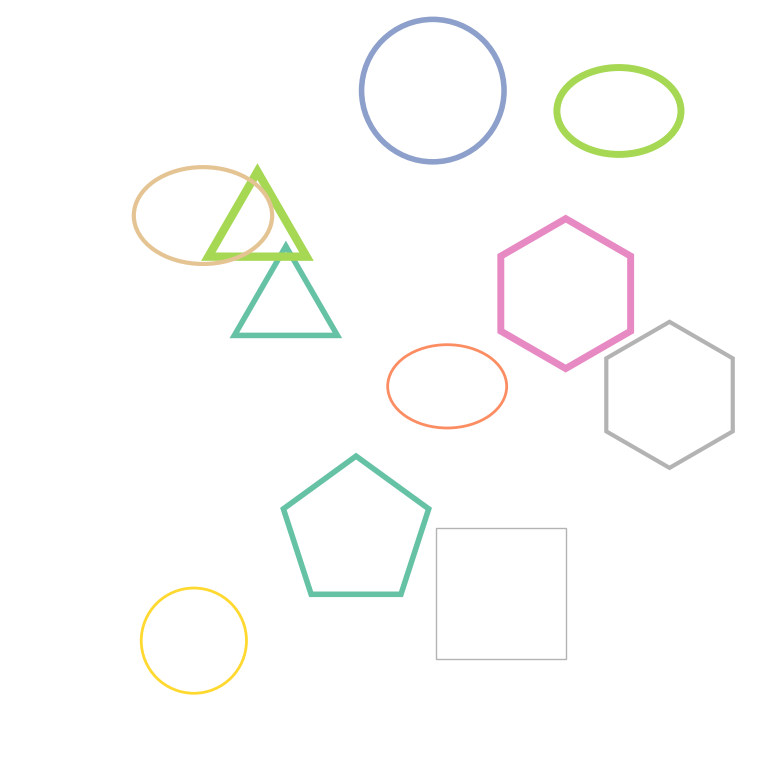[{"shape": "triangle", "thickness": 2, "radius": 0.39, "center": [0.371, 0.603]}, {"shape": "pentagon", "thickness": 2, "radius": 0.5, "center": [0.462, 0.308]}, {"shape": "oval", "thickness": 1, "radius": 0.39, "center": [0.581, 0.498]}, {"shape": "circle", "thickness": 2, "radius": 0.46, "center": [0.562, 0.882]}, {"shape": "hexagon", "thickness": 2.5, "radius": 0.49, "center": [0.735, 0.619]}, {"shape": "oval", "thickness": 2.5, "radius": 0.4, "center": [0.804, 0.856]}, {"shape": "triangle", "thickness": 3, "radius": 0.37, "center": [0.334, 0.703]}, {"shape": "circle", "thickness": 1, "radius": 0.34, "center": [0.252, 0.168]}, {"shape": "oval", "thickness": 1.5, "radius": 0.45, "center": [0.264, 0.72]}, {"shape": "hexagon", "thickness": 1.5, "radius": 0.47, "center": [0.87, 0.487]}, {"shape": "square", "thickness": 0.5, "radius": 0.42, "center": [0.651, 0.229]}]